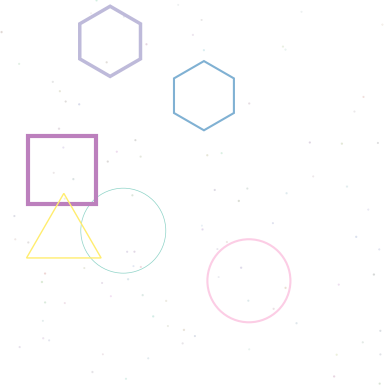[{"shape": "circle", "thickness": 0.5, "radius": 0.55, "center": [0.32, 0.401]}, {"shape": "hexagon", "thickness": 2.5, "radius": 0.46, "center": [0.286, 0.893]}, {"shape": "hexagon", "thickness": 1.5, "radius": 0.45, "center": [0.53, 0.751]}, {"shape": "circle", "thickness": 1.5, "radius": 0.54, "center": [0.647, 0.271]}, {"shape": "square", "thickness": 3, "radius": 0.44, "center": [0.16, 0.558]}, {"shape": "triangle", "thickness": 1, "radius": 0.56, "center": [0.166, 0.386]}]